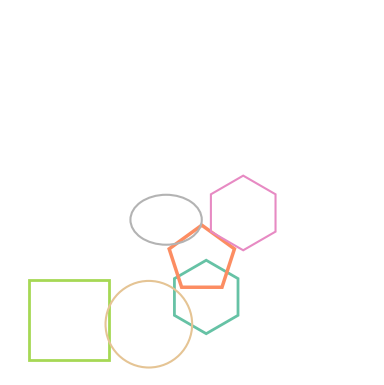[{"shape": "hexagon", "thickness": 2, "radius": 0.48, "center": [0.536, 0.229]}, {"shape": "pentagon", "thickness": 2.5, "radius": 0.45, "center": [0.524, 0.326]}, {"shape": "hexagon", "thickness": 1.5, "radius": 0.48, "center": [0.632, 0.447]}, {"shape": "square", "thickness": 2, "radius": 0.52, "center": [0.179, 0.168]}, {"shape": "circle", "thickness": 1.5, "radius": 0.56, "center": [0.387, 0.158]}, {"shape": "oval", "thickness": 1.5, "radius": 0.46, "center": [0.431, 0.429]}]